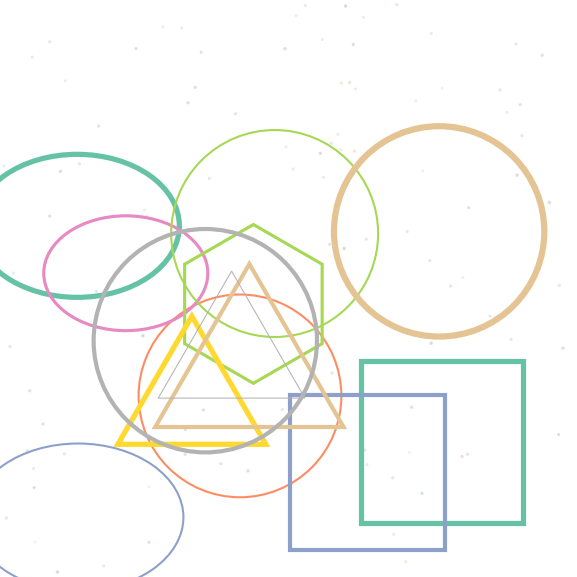[{"shape": "square", "thickness": 2.5, "radius": 0.7, "center": [0.765, 0.233]}, {"shape": "oval", "thickness": 2.5, "radius": 0.88, "center": [0.134, 0.608]}, {"shape": "circle", "thickness": 1, "radius": 0.88, "center": [0.416, 0.314]}, {"shape": "square", "thickness": 2, "radius": 0.67, "center": [0.637, 0.18]}, {"shape": "oval", "thickness": 1, "radius": 0.91, "center": [0.135, 0.103]}, {"shape": "oval", "thickness": 1.5, "radius": 0.71, "center": [0.218, 0.526]}, {"shape": "circle", "thickness": 1, "radius": 0.9, "center": [0.476, 0.595]}, {"shape": "hexagon", "thickness": 1.5, "radius": 0.69, "center": [0.439, 0.473]}, {"shape": "triangle", "thickness": 2.5, "radius": 0.74, "center": [0.332, 0.304]}, {"shape": "circle", "thickness": 3, "radius": 0.91, "center": [0.76, 0.598]}, {"shape": "triangle", "thickness": 2, "radius": 0.94, "center": [0.432, 0.354]}, {"shape": "circle", "thickness": 2, "radius": 0.97, "center": [0.356, 0.409]}, {"shape": "triangle", "thickness": 0.5, "radius": 0.73, "center": [0.401, 0.383]}]